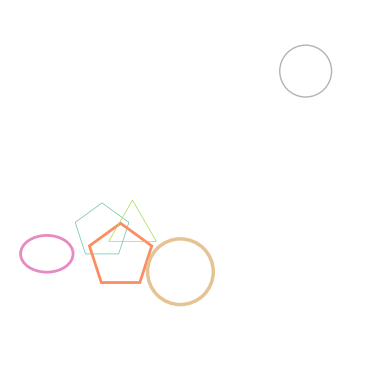[{"shape": "pentagon", "thickness": 0.5, "radius": 0.37, "center": [0.265, 0.4]}, {"shape": "pentagon", "thickness": 2, "radius": 0.43, "center": [0.313, 0.335]}, {"shape": "oval", "thickness": 2, "radius": 0.34, "center": [0.122, 0.341]}, {"shape": "triangle", "thickness": 0.5, "radius": 0.36, "center": [0.344, 0.409]}, {"shape": "circle", "thickness": 2.5, "radius": 0.43, "center": [0.469, 0.294]}, {"shape": "circle", "thickness": 1, "radius": 0.34, "center": [0.794, 0.815]}]